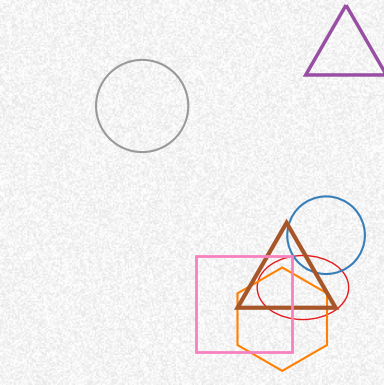[{"shape": "oval", "thickness": 1, "radius": 0.59, "center": [0.787, 0.253]}, {"shape": "circle", "thickness": 1.5, "radius": 0.5, "center": [0.847, 0.389]}, {"shape": "triangle", "thickness": 2.5, "radius": 0.6, "center": [0.899, 0.866]}, {"shape": "hexagon", "thickness": 1.5, "radius": 0.67, "center": [0.733, 0.171]}, {"shape": "triangle", "thickness": 3, "radius": 0.74, "center": [0.744, 0.274]}, {"shape": "square", "thickness": 2, "radius": 0.62, "center": [0.634, 0.21]}, {"shape": "circle", "thickness": 1.5, "radius": 0.6, "center": [0.369, 0.725]}]